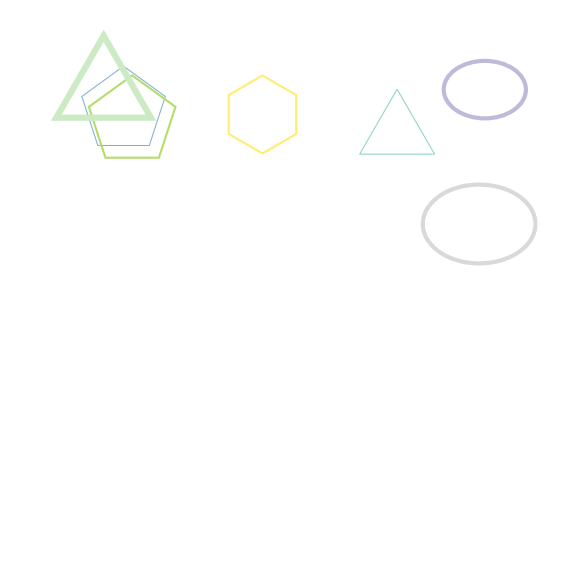[{"shape": "triangle", "thickness": 0.5, "radius": 0.37, "center": [0.688, 0.77]}, {"shape": "oval", "thickness": 2, "radius": 0.36, "center": [0.84, 0.844]}, {"shape": "pentagon", "thickness": 0.5, "radius": 0.38, "center": [0.214, 0.809]}, {"shape": "pentagon", "thickness": 1, "radius": 0.39, "center": [0.229, 0.79]}, {"shape": "oval", "thickness": 2, "radius": 0.49, "center": [0.83, 0.611]}, {"shape": "triangle", "thickness": 3, "radius": 0.47, "center": [0.179, 0.843]}, {"shape": "hexagon", "thickness": 1, "radius": 0.34, "center": [0.455, 0.801]}]